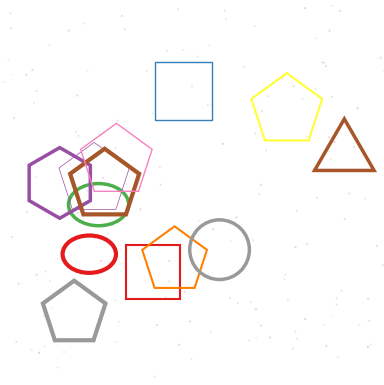[{"shape": "square", "thickness": 1.5, "radius": 0.35, "center": [0.398, 0.293]}, {"shape": "oval", "thickness": 3, "radius": 0.35, "center": [0.232, 0.34]}, {"shape": "square", "thickness": 1, "radius": 0.37, "center": [0.477, 0.763]}, {"shape": "oval", "thickness": 2.5, "radius": 0.39, "center": [0.256, 0.468]}, {"shape": "pentagon", "thickness": 0.5, "radius": 0.48, "center": [0.245, 0.534]}, {"shape": "hexagon", "thickness": 2.5, "radius": 0.46, "center": [0.155, 0.525]}, {"shape": "pentagon", "thickness": 1.5, "radius": 0.44, "center": [0.454, 0.324]}, {"shape": "pentagon", "thickness": 1.5, "radius": 0.48, "center": [0.745, 0.713]}, {"shape": "triangle", "thickness": 2.5, "radius": 0.45, "center": [0.894, 0.602]}, {"shape": "pentagon", "thickness": 3, "radius": 0.47, "center": [0.272, 0.519]}, {"shape": "pentagon", "thickness": 1, "radius": 0.49, "center": [0.302, 0.582]}, {"shape": "circle", "thickness": 2.5, "radius": 0.39, "center": [0.57, 0.351]}, {"shape": "pentagon", "thickness": 3, "radius": 0.43, "center": [0.193, 0.185]}]